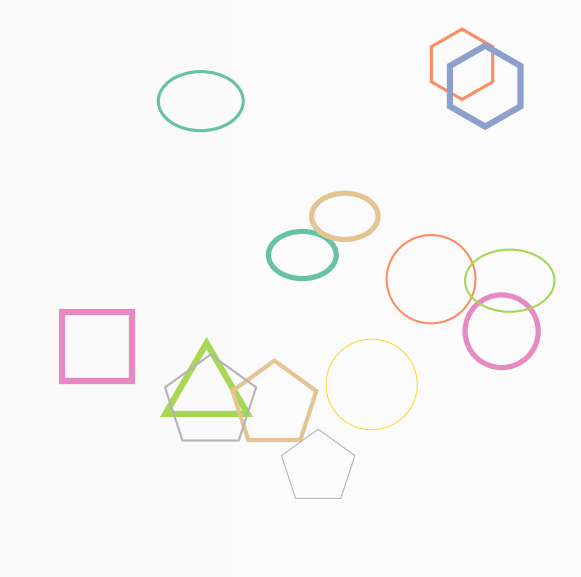[{"shape": "oval", "thickness": 1.5, "radius": 0.37, "center": [0.345, 0.824]}, {"shape": "oval", "thickness": 2.5, "radius": 0.29, "center": [0.52, 0.558]}, {"shape": "circle", "thickness": 1, "radius": 0.38, "center": [0.742, 0.516]}, {"shape": "hexagon", "thickness": 1.5, "radius": 0.3, "center": [0.795, 0.888]}, {"shape": "hexagon", "thickness": 3, "radius": 0.35, "center": [0.835, 0.85]}, {"shape": "square", "thickness": 3, "radius": 0.3, "center": [0.167, 0.4]}, {"shape": "circle", "thickness": 2.5, "radius": 0.31, "center": [0.863, 0.426]}, {"shape": "triangle", "thickness": 3, "radius": 0.41, "center": [0.355, 0.323]}, {"shape": "oval", "thickness": 1, "radius": 0.38, "center": [0.877, 0.513]}, {"shape": "circle", "thickness": 0.5, "radius": 0.39, "center": [0.639, 0.333]}, {"shape": "pentagon", "thickness": 2, "radius": 0.38, "center": [0.472, 0.299]}, {"shape": "oval", "thickness": 2.5, "radius": 0.29, "center": [0.593, 0.625]}, {"shape": "pentagon", "thickness": 1, "radius": 0.41, "center": [0.362, 0.303]}, {"shape": "pentagon", "thickness": 0.5, "radius": 0.33, "center": [0.547, 0.19]}]